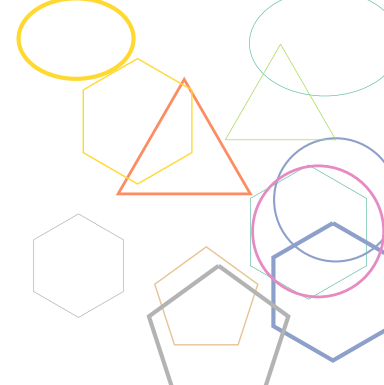[{"shape": "oval", "thickness": 0.5, "radius": 0.98, "center": [0.844, 0.888]}, {"shape": "hexagon", "thickness": 0.5, "radius": 0.87, "center": [0.801, 0.397]}, {"shape": "triangle", "thickness": 2, "radius": 0.99, "center": [0.479, 0.596]}, {"shape": "hexagon", "thickness": 3, "radius": 0.89, "center": [0.865, 0.242]}, {"shape": "circle", "thickness": 1.5, "radius": 0.8, "center": [0.872, 0.481]}, {"shape": "circle", "thickness": 2, "radius": 0.85, "center": [0.826, 0.399]}, {"shape": "triangle", "thickness": 0.5, "radius": 0.83, "center": [0.729, 0.72]}, {"shape": "hexagon", "thickness": 1, "radius": 0.81, "center": [0.357, 0.685]}, {"shape": "oval", "thickness": 3, "radius": 0.75, "center": [0.198, 0.9]}, {"shape": "pentagon", "thickness": 1, "radius": 0.7, "center": [0.536, 0.218]}, {"shape": "hexagon", "thickness": 0.5, "radius": 0.67, "center": [0.204, 0.31]}, {"shape": "pentagon", "thickness": 3, "radius": 0.95, "center": [0.568, 0.119]}]